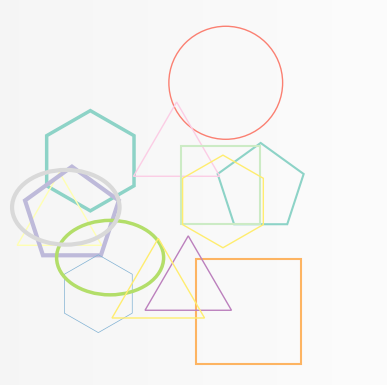[{"shape": "hexagon", "thickness": 2.5, "radius": 0.65, "center": [0.233, 0.583]}, {"shape": "pentagon", "thickness": 1.5, "radius": 0.58, "center": [0.673, 0.512]}, {"shape": "triangle", "thickness": 1, "radius": 0.63, "center": [0.153, 0.426]}, {"shape": "pentagon", "thickness": 3, "radius": 0.64, "center": [0.186, 0.44]}, {"shape": "circle", "thickness": 1, "radius": 0.73, "center": [0.583, 0.785]}, {"shape": "hexagon", "thickness": 0.5, "radius": 0.51, "center": [0.254, 0.237]}, {"shape": "square", "thickness": 1.5, "radius": 0.68, "center": [0.642, 0.19]}, {"shape": "oval", "thickness": 2.5, "radius": 0.69, "center": [0.284, 0.331]}, {"shape": "triangle", "thickness": 1, "radius": 0.64, "center": [0.456, 0.606]}, {"shape": "oval", "thickness": 3, "radius": 0.69, "center": [0.17, 0.462]}, {"shape": "triangle", "thickness": 1, "radius": 0.64, "center": [0.486, 0.259]}, {"shape": "square", "thickness": 1.5, "radius": 0.51, "center": [0.568, 0.52]}, {"shape": "triangle", "thickness": 1, "radius": 0.69, "center": [0.408, 0.243]}, {"shape": "hexagon", "thickness": 1, "radius": 0.6, "center": [0.575, 0.477]}]